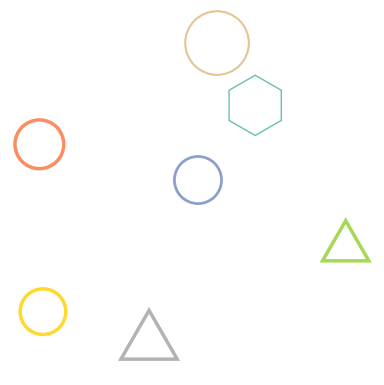[{"shape": "hexagon", "thickness": 1, "radius": 0.39, "center": [0.663, 0.726]}, {"shape": "circle", "thickness": 2.5, "radius": 0.32, "center": [0.102, 0.625]}, {"shape": "circle", "thickness": 2, "radius": 0.31, "center": [0.514, 0.532]}, {"shape": "triangle", "thickness": 2.5, "radius": 0.35, "center": [0.898, 0.357]}, {"shape": "circle", "thickness": 2.5, "radius": 0.3, "center": [0.112, 0.191]}, {"shape": "circle", "thickness": 1.5, "radius": 0.41, "center": [0.564, 0.888]}, {"shape": "triangle", "thickness": 2.5, "radius": 0.42, "center": [0.387, 0.109]}]